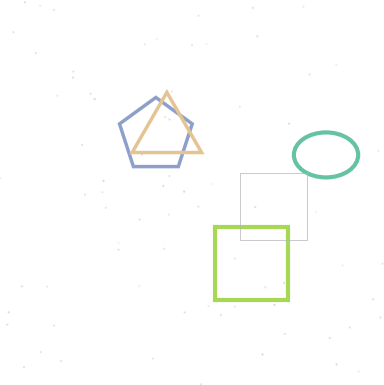[{"shape": "oval", "thickness": 3, "radius": 0.42, "center": [0.847, 0.598]}, {"shape": "pentagon", "thickness": 2.5, "radius": 0.5, "center": [0.405, 0.648]}, {"shape": "square", "thickness": 3, "radius": 0.47, "center": [0.652, 0.317]}, {"shape": "triangle", "thickness": 2.5, "radius": 0.52, "center": [0.433, 0.656]}, {"shape": "square", "thickness": 0.5, "radius": 0.44, "center": [0.711, 0.464]}]